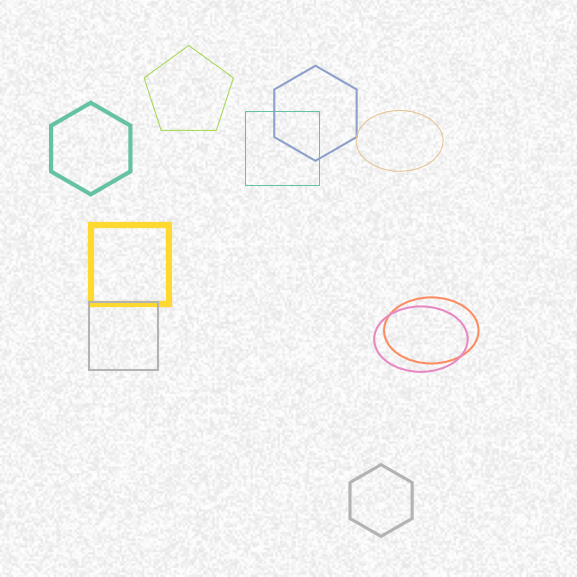[{"shape": "hexagon", "thickness": 2, "radius": 0.4, "center": [0.157, 0.742]}, {"shape": "square", "thickness": 0.5, "radius": 0.32, "center": [0.488, 0.743]}, {"shape": "oval", "thickness": 1, "radius": 0.41, "center": [0.747, 0.427]}, {"shape": "hexagon", "thickness": 1, "radius": 0.41, "center": [0.546, 0.803]}, {"shape": "oval", "thickness": 1, "radius": 0.4, "center": [0.729, 0.412]}, {"shape": "pentagon", "thickness": 0.5, "radius": 0.41, "center": [0.327, 0.839]}, {"shape": "square", "thickness": 3, "radius": 0.34, "center": [0.225, 0.541]}, {"shape": "oval", "thickness": 0.5, "radius": 0.38, "center": [0.692, 0.755]}, {"shape": "hexagon", "thickness": 1.5, "radius": 0.31, "center": [0.66, 0.132]}, {"shape": "square", "thickness": 1, "radius": 0.3, "center": [0.214, 0.417]}]